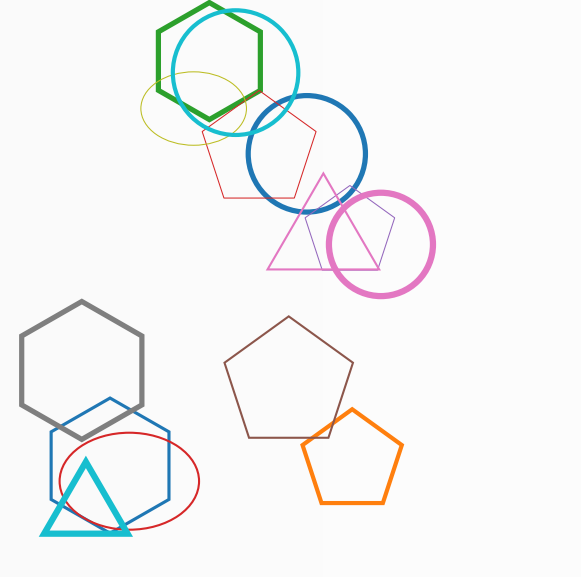[{"shape": "circle", "thickness": 2.5, "radius": 0.5, "center": [0.528, 0.733]}, {"shape": "hexagon", "thickness": 1.5, "radius": 0.59, "center": [0.189, 0.193]}, {"shape": "pentagon", "thickness": 2, "radius": 0.45, "center": [0.606, 0.201]}, {"shape": "hexagon", "thickness": 2.5, "radius": 0.51, "center": [0.36, 0.893]}, {"shape": "pentagon", "thickness": 0.5, "radius": 0.51, "center": [0.446, 0.739]}, {"shape": "oval", "thickness": 1, "radius": 0.6, "center": [0.222, 0.166]}, {"shape": "pentagon", "thickness": 0.5, "radius": 0.4, "center": [0.602, 0.597]}, {"shape": "pentagon", "thickness": 1, "radius": 0.58, "center": [0.497, 0.335]}, {"shape": "triangle", "thickness": 1, "radius": 0.55, "center": [0.556, 0.588]}, {"shape": "circle", "thickness": 3, "radius": 0.45, "center": [0.655, 0.576]}, {"shape": "hexagon", "thickness": 2.5, "radius": 0.6, "center": [0.141, 0.358]}, {"shape": "oval", "thickness": 0.5, "radius": 0.45, "center": [0.333, 0.811]}, {"shape": "circle", "thickness": 2, "radius": 0.54, "center": [0.405, 0.873]}, {"shape": "triangle", "thickness": 3, "radius": 0.41, "center": [0.148, 0.116]}]